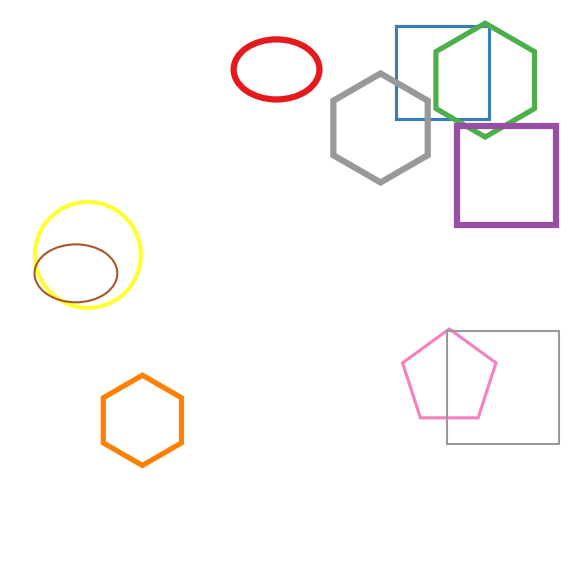[{"shape": "oval", "thickness": 3, "radius": 0.37, "center": [0.479, 0.879]}, {"shape": "square", "thickness": 1.5, "radius": 0.4, "center": [0.767, 0.873]}, {"shape": "hexagon", "thickness": 2.5, "radius": 0.49, "center": [0.84, 0.86]}, {"shape": "square", "thickness": 3, "radius": 0.43, "center": [0.877, 0.695]}, {"shape": "hexagon", "thickness": 2.5, "radius": 0.39, "center": [0.247, 0.271]}, {"shape": "circle", "thickness": 2, "radius": 0.46, "center": [0.152, 0.558]}, {"shape": "oval", "thickness": 1, "radius": 0.36, "center": [0.131, 0.526]}, {"shape": "pentagon", "thickness": 1.5, "radius": 0.43, "center": [0.778, 0.344]}, {"shape": "hexagon", "thickness": 3, "radius": 0.47, "center": [0.659, 0.778]}, {"shape": "square", "thickness": 1, "radius": 0.49, "center": [0.871, 0.328]}]